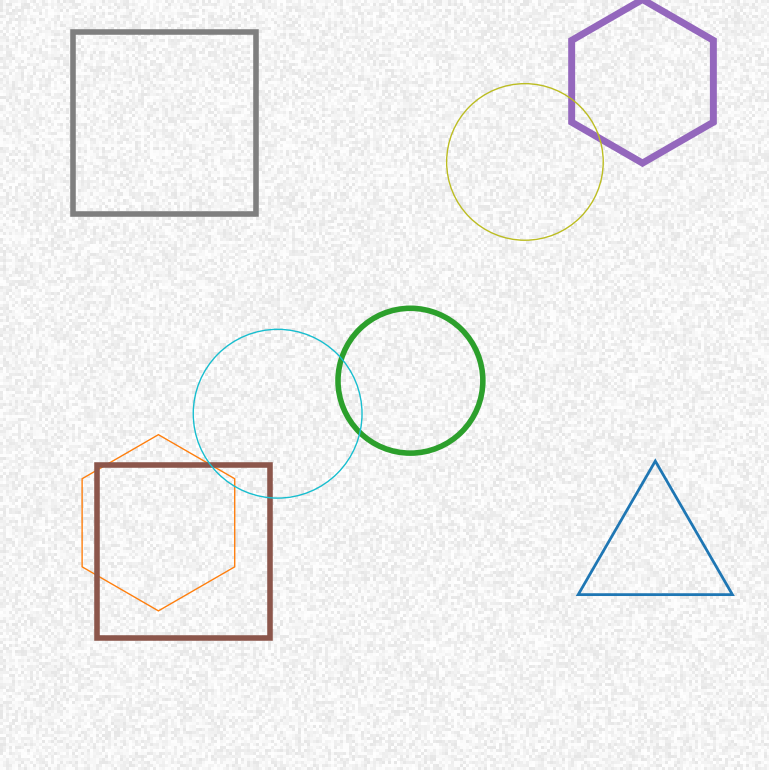[{"shape": "triangle", "thickness": 1, "radius": 0.58, "center": [0.851, 0.286]}, {"shape": "hexagon", "thickness": 0.5, "radius": 0.57, "center": [0.206, 0.321]}, {"shape": "circle", "thickness": 2, "radius": 0.47, "center": [0.533, 0.506]}, {"shape": "hexagon", "thickness": 2.5, "radius": 0.53, "center": [0.834, 0.894]}, {"shape": "square", "thickness": 2, "radius": 0.56, "center": [0.238, 0.284]}, {"shape": "square", "thickness": 2, "radius": 0.59, "center": [0.214, 0.84]}, {"shape": "circle", "thickness": 0.5, "radius": 0.51, "center": [0.682, 0.79]}, {"shape": "circle", "thickness": 0.5, "radius": 0.55, "center": [0.361, 0.463]}]